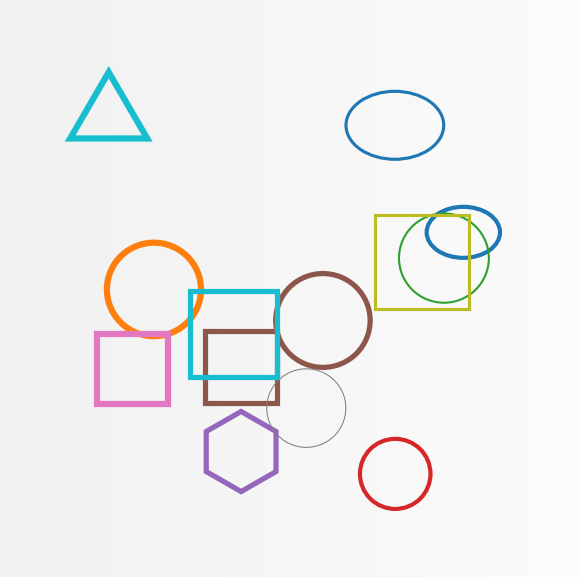[{"shape": "oval", "thickness": 2, "radius": 0.32, "center": [0.797, 0.597]}, {"shape": "oval", "thickness": 1.5, "radius": 0.42, "center": [0.679, 0.782]}, {"shape": "circle", "thickness": 3, "radius": 0.4, "center": [0.265, 0.498]}, {"shape": "circle", "thickness": 1, "radius": 0.39, "center": [0.764, 0.552]}, {"shape": "circle", "thickness": 2, "radius": 0.3, "center": [0.68, 0.179]}, {"shape": "hexagon", "thickness": 2.5, "radius": 0.35, "center": [0.415, 0.217]}, {"shape": "square", "thickness": 2.5, "radius": 0.31, "center": [0.414, 0.363]}, {"shape": "circle", "thickness": 2.5, "radius": 0.41, "center": [0.556, 0.444]}, {"shape": "square", "thickness": 3, "radius": 0.3, "center": [0.228, 0.36]}, {"shape": "circle", "thickness": 0.5, "radius": 0.34, "center": [0.527, 0.292]}, {"shape": "square", "thickness": 1.5, "radius": 0.4, "center": [0.725, 0.546]}, {"shape": "square", "thickness": 2.5, "radius": 0.37, "center": [0.402, 0.42]}, {"shape": "triangle", "thickness": 3, "radius": 0.38, "center": [0.187, 0.798]}]